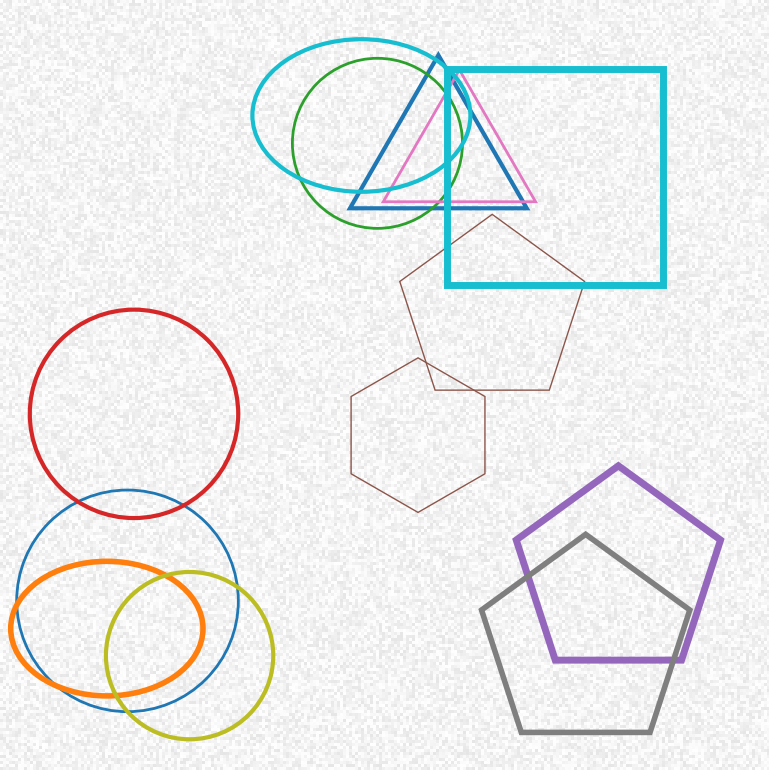[{"shape": "circle", "thickness": 1, "radius": 0.72, "center": [0.166, 0.22]}, {"shape": "triangle", "thickness": 1.5, "radius": 0.66, "center": [0.569, 0.796]}, {"shape": "oval", "thickness": 2, "radius": 0.62, "center": [0.139, 0.184]}, {"shape": "circle", "thickness": 1, "radius": 0.55, "center": [0.49, 0.814]}, {"shape": "circle", "thickness": 1.5, "radius": 0.68, "center": [0.174, 0.463]}, {"shape": "pentagon", "thickness": 2.5, "radius": 0.7, "center": [0.803, 0.256]}, {"shape": "pentagon", "thickness": 0.5, "radius": 0.63, "center": [0.639, 0.595]}, {"shape": "hexagon", "thickness": 0.5, "radius": 0.5, "center": [0.543, 0.435]}, {"shape": "triangle", "thickness": 1, "radius": 0.57, "center": [0.597, 0.795]}, {"shape": "pentagon", "thickness": 2, "radius": 0.71, "center": [0.761, 0.164]}, {"shape": "circle", "thickness": 1.5, "radius": 0.54, "center": [0.246, 0.149]}, {"shape": "square", "thickness": 2.5, "radius": 0.7, "center": [0.721, 0.771]}, {"shape": "oval", "thickness": 1.5, "radius": 0.71, "center": [0.469, 0.85]}]